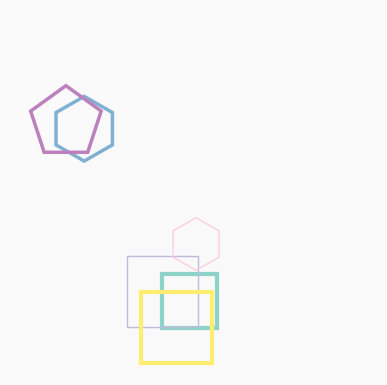[{"shape": "square", "thickness": 3, "radius": 0.35, "center": [0.489, 0.217]}, {"shape": "square", "thickness": 1, "radius": 0.46, "center": [0.418, 0.243]}, {"shape": "hexagon", "thickness": 2.5, "radius": 0.42, "center": [0.217, 0.666]}, {"shape": "hexagon", "thickness": 1, "radius": 0.34, "center": [0.506, 0.366]}, {"shape": "pentagon", "thickness": 2.5, "radius": 0.48, "center": [0.17, 0.682]}, {"shape": "square", "thickness": 3, "radius": 0.46, "center": [0.456, 0.15]}]